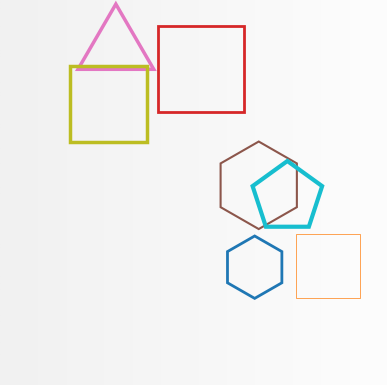[{"shape": "hexagon", "thickness": 2, "radius": 0.41, "center": [0.657, 0.306]}, {"shape": "square", "thickness": 0.5, "radius": 0.41, "center": [0.846, 0.309]}, {"shape": "square", "thickness": 2, "radius": 0.56, "center": [0.519, 0.82]}, {"shape": "hexagon", "thickness": 1.5, "radius": 0.57, "center": [0.668, 0.519]}, {"shape": "triangle", "thickness": 2.5, "radius": 0.56, "center": [0.299, 0.876]}, {"shape": "square", "thickness": 2.5, "radius": 0.5, "center": [0.28, 0.73]}, {"shape": "pentagon", "thickness": 3, "radius": 0.47, "center": [0.742, 0.487]}]